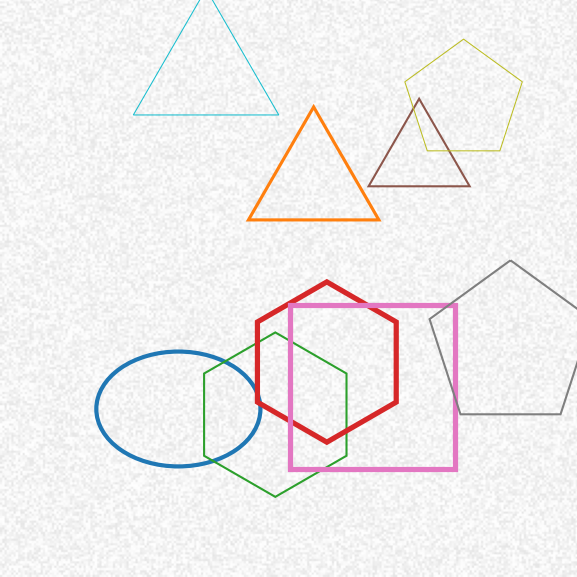[{"shape": "oval", "thickness": 2, "radius": 0.71, "center": [0.309, 0.291]}, {"shape": "triangle", "thickness": 1.5, "radius": 0.65, "center": [0.543, 0.684]}, {"shape": "hexagon", "thickness": 1, "radius": 0.71, "center": [0.477, 0.281]}, {"shape": "hexagon", "thickness": 2.5, "radius": 0.69, "center": [0.566, 0.372]}, {"shape": "triangle", "thickness": 1, "radius": 0.51, "center": [0.726, 0.727]}, {"shape": "square", "thickness": 2.5, "radius": 0.71, "center": [0.645, 0.329]}, {"shape": "pentagon", "thickness": 1, "radius": 0.74, "center": [0.884, 0.401]}, {"shape": "pentagon", "thickness": 0.5, "radius": 0.53, "center": [0.803, 0.824]}, {"shape": "triangle", "thickness": 0.5, "radius": 0.73, "center": [0.357, 0.873]}]